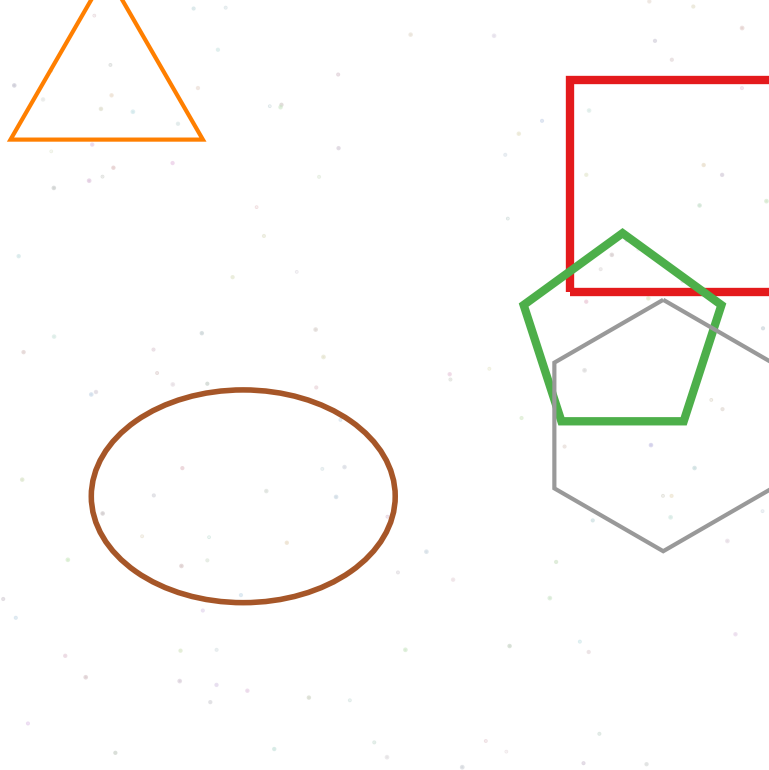[{"shape": "square", "thickness": 3, "radius": 0.69, "center": [0.878, 0.758]}, {"shape": "pentagon", "thickness": 3, "radius": 0.68, "center": [0.808, 0.562]}, {"shape": "triangle", "thickness": 1.5, "radius": 0.72, "center": [0.139, 0.891]}, {"shape": "oval", "thickness": 2, "radius": 0.99, "center": [0.316, 0.355]}, {"shape": "hexagon", "thickness": 1.5, "radius": 0.82, "center": [0.861, 0.447]}]